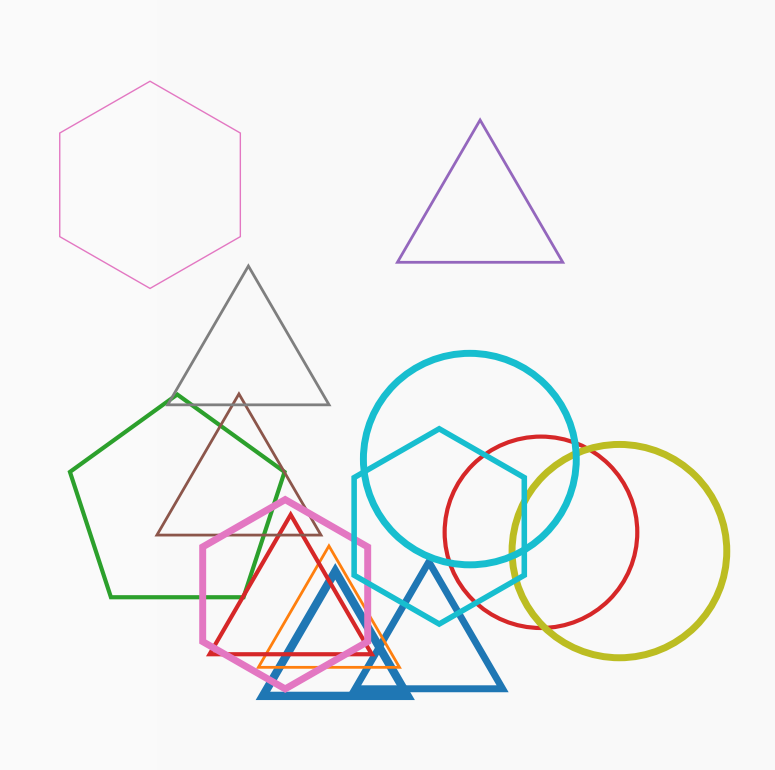[{"shape": "triangle", "thickness": 3, "radius": 0.54, "center": [0.433, 0.15]}, {"shape": "triangle", "thickness": 2.5, "radius": 0.55, "center": [0.553, 0.16]}, {"shape": "triangle", "thickness": 1, "radius": 0.53, "center": [0.424, 0.186]}, {"shape": "pentagon", "thickness": 1.5, "radius": 0.73, "center": [0.229, 0.342]}, {"shape": "triangle", "thickness": 1.5, "radius": 0.6, "center": [0.375, 0.211]}, {"shape": "circle", "thickness": 1.5, "radius": 0.62, "center": [0.698, 0.309]}, {"shape": "triangle", "thickness": 1, "radius": 0.62, "center": [0.619, 0.721]}, {"shape": "triangle", "thickness": 1, "radius": 0.61, "center": [0.308, 0.366]}, {"shape": "hexagon", "thickness": 2.5, "radius": 0.61, "center": [0.368, 0.228]}, {"shape": "hexagon", "thickness": 0.5, "radius": 0.67, "center": [0.194, 0.76]}, {"shape": "triangle", "thickness": 1, "radius": 0.6, "center": [0.321, 0.534]}, {"shape": "circle", "thickness": 2.5, "radius": 0.69, "center": [0.799, 0.284]}, {"shape": "hexagon", "thickness": 2, "radius": 0.63, "center": [0.567, 0.316]}, {"shape": "circle", "thickness": 2.5, "radius": 0.69, "center": [0.606, 0.404]}]